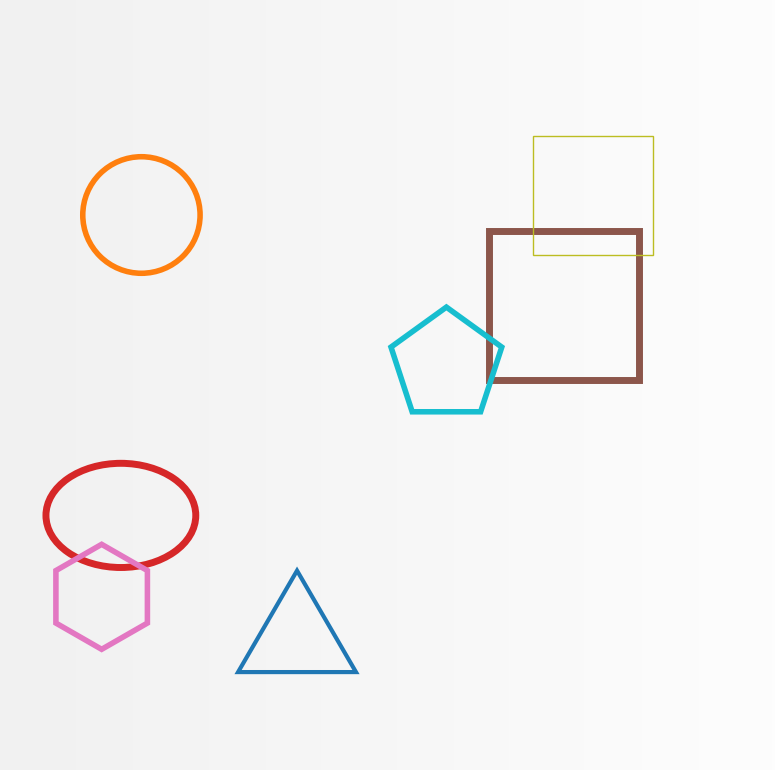[{"shape": "triangle", "thickness": 1.5, "radius": 0.44, "center": [0.383, 0.171]}, {"shape": "circle", "thickness": 2, "radius": 0.38, "center": [0.182, 0.721]}, {"shape": "oval", "thickness": 2.5, "radius": 0.48, "center": [0.156, 0.331]}, {"shape": "square", "thickness": 2.5, "radius": 0.49, "center": [0.728, 0.603]}, {"shape": "hexagon", "thickness": 2, "radius": 0.34, "center": [0.131, 0.225]}, {"shape": "square", "thickness": 0.5, "radius": 0.39, "center": [0.765, 0.747]}, {"shape": "pentagon", "thickness": 2, "radius": 0.38, "center": [0.576, 0.526]}]